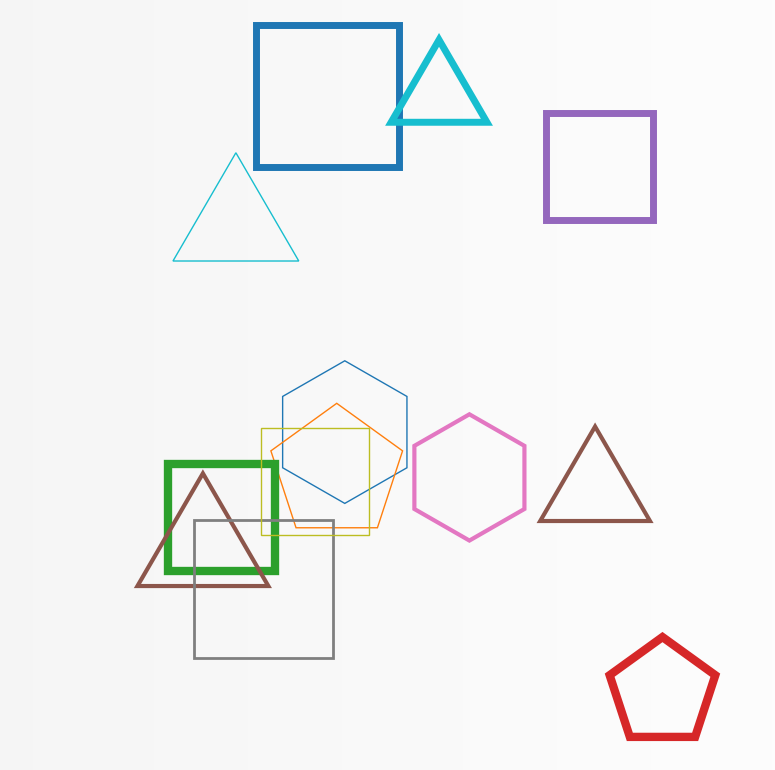[{"shape": "square", "thickness": 2.5, "radius": 0.46, "center": [0.422, 0.876]}, {"shape": "hexagon", "thickness": 0.5, "radius": 0.46, "center": [0.445, 0.439]}, {"shape": "pentagon", "thickness": 0.5, "radius": 0.45, "center": [0.434, 0.387]}, {"shape": "square", "thickness": 3, "radius": 0.34, "center": [0.286, 0.328]}, {"shape": "pentagon", "thickness": 3, "radius": 0.36, "center": [0.855, 0.101]}, {"shape": "square", "thickness": 2.5, "radius": 0.35, "center": [0.774, 0.784]}, {"shape": "triangle", "thickness": 1.5, "radius": 0.41, "center": [0.768, 0.364]}, {"shape": "triangle", "thickness": 1.5, "radius": 0.49, "center": [0.262, 0.288]}, {"shape": "hexagon", "thickness": 1.5, "radius": 0.41, "center": [0.606, 0.38]}, {"shape": "square", "thickness": 1, "radius": 0.45, "center": [0.34, 0.235]}, {"shape": "square", "thickness": 0.5, "radius": 0.35, "center": [0.407, 0.375]}, {"shape": "triangle", "thickness": 0.5, "radius": 0.47, "center": [0.304, 0.708]}, {"shape": "triangle", "thickness": 2.5, "radius": 0.36, "center": [0.566, 0.877]}]